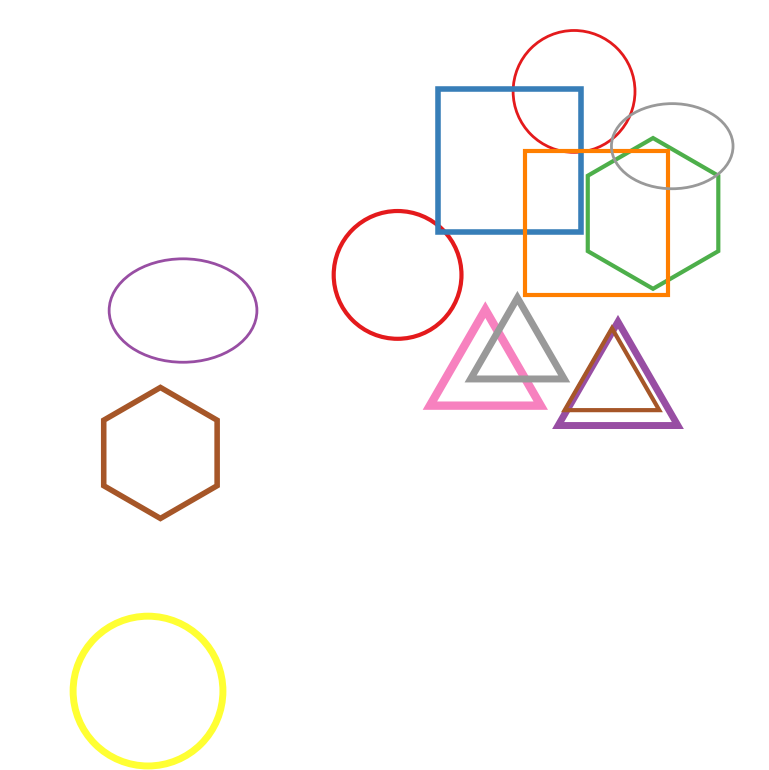[{"shape": "circle", "thickness": 1.5, "radius": 0.41, "center": [0.516, 0.643]}, {"shape": "circle", "thickness": 1, "radius": 0.4, "center": [0.746, 0.881]}, {"shape": "square", "thickness": 2, "radius": 0.46, "center": [0.662, 0.792]}, {"shape": "hexagon", "thickness": 1.5, "radius": 0.49, "center": [0.848, 0.723]}, {"shape": "oval", "thickness": 1, "radius": 0.48, "center": [0.238, 0.597]}, {"shape": "triangle", "thickness": 2.5, "radius": 0.45, "center": [0.803, 0.492]}, {"shape": "square", "thickness": 1.5, "radius": 0.47, "center": [0.775, 0.711]}, {"shape": "circle", "thickness": 2.5, "radius": 0.49, "center": [0.192, 0.102]}, {"shape": "triangle", "thickness": 1.5, "radius": 0.35, "center": [0.795, 0.503]}, {"shape": "hexagon", "thickness": 2, "radius": 0.43, "center": [0.208, 0.412]}, {"shape": "triangle", "thickness": 3, "radius": 0.42, "center": [0.63, 0.515]}, {"shape": "oval", "thickness": 1, "radius": 0.39, "center": [0.873, 0.81]}, {"shape": "triangle", "thickness": 2.5, "radius": 0.35, "center": [0.672, 0.543]}]